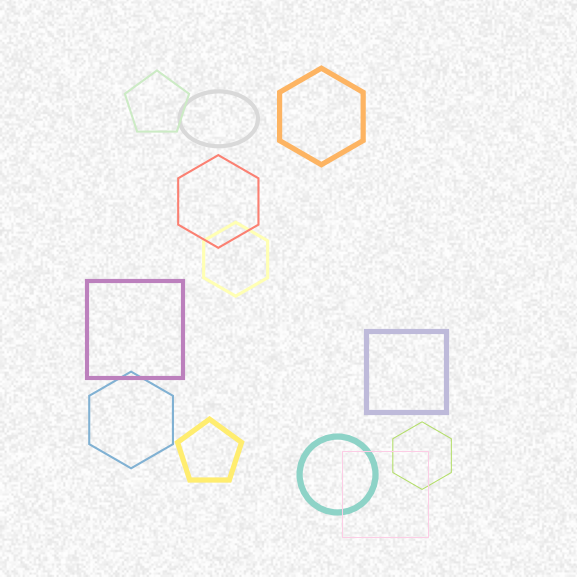[{"shape": "circle", "thickness": 3, "radius": 0.33, "center": [0.585, 0.177]}, {"shape": "hexagon", "thickness": 1.5, "radius": 0.32, "center": [0.408, 0.55]}, {"shape": "square", "thickness": 2.5, "radius": 0.35, "center": [0.703, 0.356]}, {"shape": "hexagon", "thickness": 1, "radius": 0.4, "center": [0.378, 0.65]}, {"shape": "hexagon", "thickness": 1, "radius": 0.42, "center": [0.227, 0.272]}, {"shape": "hexagon", "thickness": 2.5, "radius": 0.42, "center": [0.556, 0.798]}, {"shape": "hexagon", "thickness": 0.5, "radius": 0.29, "center": [0.731, 0.21]}, {"shape": "square", "thickness": 0.5, "radius": 0.37, "center": [0.666, 0.144]}, {"shape": "oval", "thickness": 2, "radius": 0.34, "center": [0.379, 0.793]}, {"shape": "square", "thickness": 2, "radius": 0.42, "center": [0.234, 0.429]}, {"shape": "pentagon", "thickness": 1, "radius": 0.29, "center": [0.272, 0.819]}, {"shape": "pentagon", "thickness": 2.5, "radius": 0.29, "center": [0.363, 0.215]}]